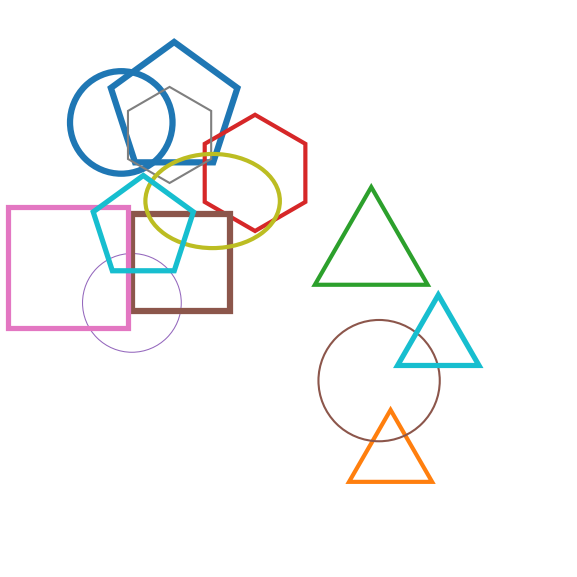[{"shape": "circle", "thickness": 3, "radius": 0.44, "center": [0.21, 0.787]}, {"shape": "pentagon", "thickness": 3, "radius": 0.58, "center": [0.302, 0.811]}, {"shape": "triangle", "thickness": 2, "radius": 0.42, "center": [0.676, 0.206]}, {"shape": "triangle", "thickness": 2, "radius": 0.56, "center": [0.643, 0.562]}, {"shape": "hexagon", "thickness": 2, "radius": 0.5, "center": [0.442, 0.7]}, {"shape": "circle", "thickness": 0.5, "radius": 0.43, "center": [0.228, 0.475]}, {"shape": "square", "thickness": 3, "radius": 0.42, "center": [0.313, 0.545]}, {"shape": "circle", "thickness": 1, "radius": 0.53, "center": [0.656, 0.34]}, {"shape": "square", "thickness": 2.5, "radius": 0.52, "center": [0.118, 0.536]}, {"shape": "hexagon", "thickness": 1, "radius": 0.42, "center": [0.294, 0.765]}, {"shape": "oval", "thickness": 2, "radius": 0.58, "center": [0.368, 0.651]}, {"shape": "pentagon", "thickness": 2.5, "radius": 0.46, "center": [0.248, 0.604]}, {"shape": "triangle", "thickness": 2.5, "radius": 0.41, "center": [0.759, 0.407]}]